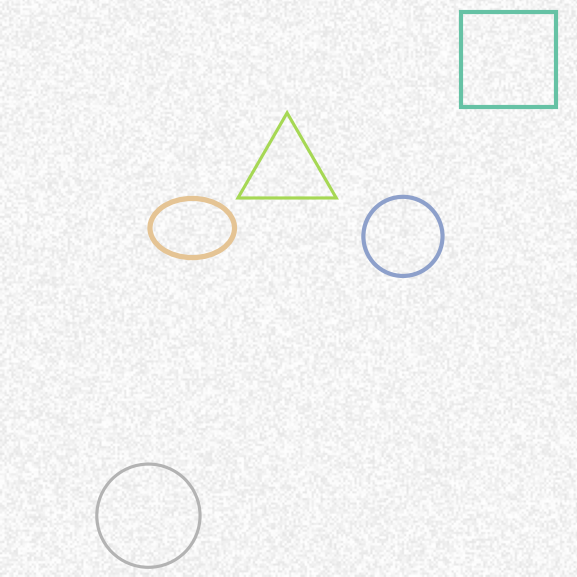[{"shape": "square", "thickness": 2, "radius": 0.41, "center": [0.881, 0.896]}, {"shape": "circle", "thickness": 2, "radius": 0.34, "center": [0.698, 0.59]}, {"shape": "triangle", "thickness": 1.5, "radius": 0.49, "center": [0.497, 0.705]}, {"shape": "oval", "thickness": 2.5, "radius": 0.37, "center": [0.333, 0.604]}, {"shape": "circle", "thickness": 1.5, "radius": 0.45, "center": [0.257, 0.106]}]